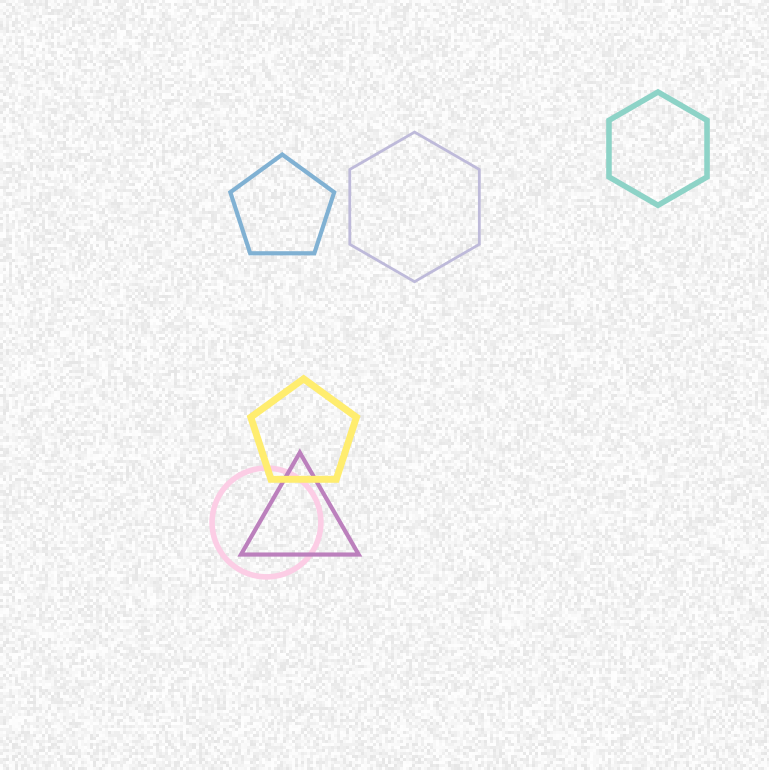[{"shape": "hexagon", "thickness": 2, "radius": 0.37, "center": [0.855, 0.807]}, {"shape": "hexagon", "thickness": 1, "radius": 0.49, "center": [0.538, 0.731]}, {"shape": "pentagon", "thickness": 1.5, "radius": 0.35, "center": [0.367, 0.728]}, {"shape": "circle", "thickness": 2, "radius": 0.35, "center": [0.346, 0.321]}, {"shape": "triangle", "thickness": 1.5, "radius": 0.44, "center": [0.389, 0.324]}, {"shape": "pentagon", "thickness": 2.5, "radius": 0.36, "center": [0.394, 0.436]}]